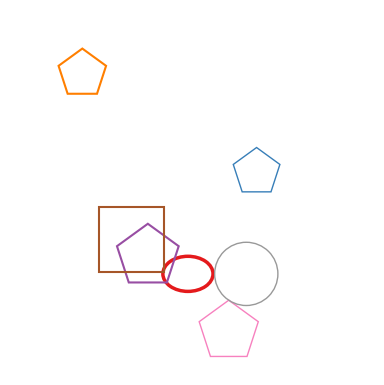[{"shape": "oval", "thickness": 2.5, "radius": 0.33, "center": [0.488, 0.289]}, {"shape": "pentagon", "thickness": 1, "radius": 0.32, "center": [0.666, 0.553]}, {"shape": "pentagon", "thickness": 1.5, "radius": 0.42, "center": [0.384, 0.335]}, {"shape": "pentagon", "thickness": 1.5, "radius": 0.32, "center": [0.214, 0.809]}, {"shape": "square", "thickness": 1.5, "radius": 0.42, "center": [0.341, 0.378]}, {"shape": "pentagon", "thickness": 1, "radius": 0.4, "center": [0.594, 0.139]}, {"shape": "circle", "thickness": 1, "radius": 0.41, "center": [0.64, 0.289]}]